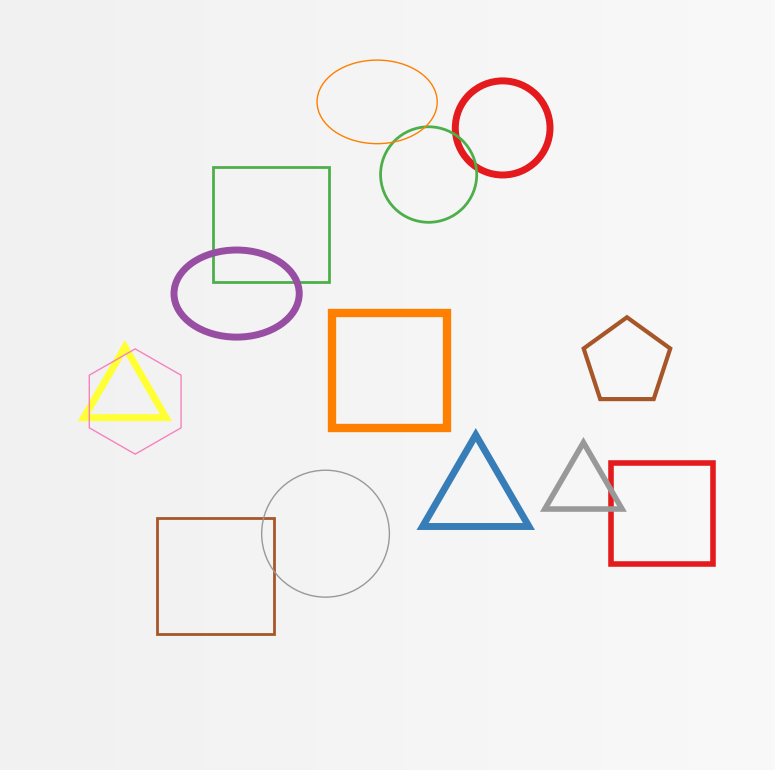[{"shape": "square", "thickness": 2, "radius": 0.33, "center": [0.854, 0.333]}, {"shape": "circle", "thickness": 2.5, "radius": 0.31, "center": [0.649, 0.834]}, {"shape": "triangle", "thickness": 2.5, "radius": 0.4, "center": [0.614, 0.356]}, {"shape": "circle", "thickness": 1, "radius": 0.31, "center": [0.553, 0.773]}, {"shape": "square", "thickness": 1, "radius": 0.37, "center": [0.35, 0.709]}, {"shape": "oval", "thickness": 2.5, "radius": 0.4, "center": [0.305, 0.619]}, {"shape": "oval", "thickness": 0.5, "radius": 0.39, "center": [0.487, 0.868]}, {"shape": "square", "thickness": 3, "radius": 0.37, "center": [0.503, 0.519]}, {"shape": "triangle", "thickness": 2.5, "radius": 0.31, "center": [0.161, 0.488]}, {"shape": "square", "thickness": 1, "radius": 0.38, "center": [0.279, 0.252]}, {"shape": "pentagon", "thickness": 1.5, "radius": 0.29, "center": [0.809, 0.529]}, {"shape": "hexagon", "thickness": 0.5, "radius": 0.34, "center": [0.174, 0.479]}, {"shape": "triangle", "thickness": 2, "radius": 0.29, "center": [0.753, 0.368]}, {"shape": "circle", "thickness": 0.5, "radius": 0.41, "center": [0.42, 0.307]}]